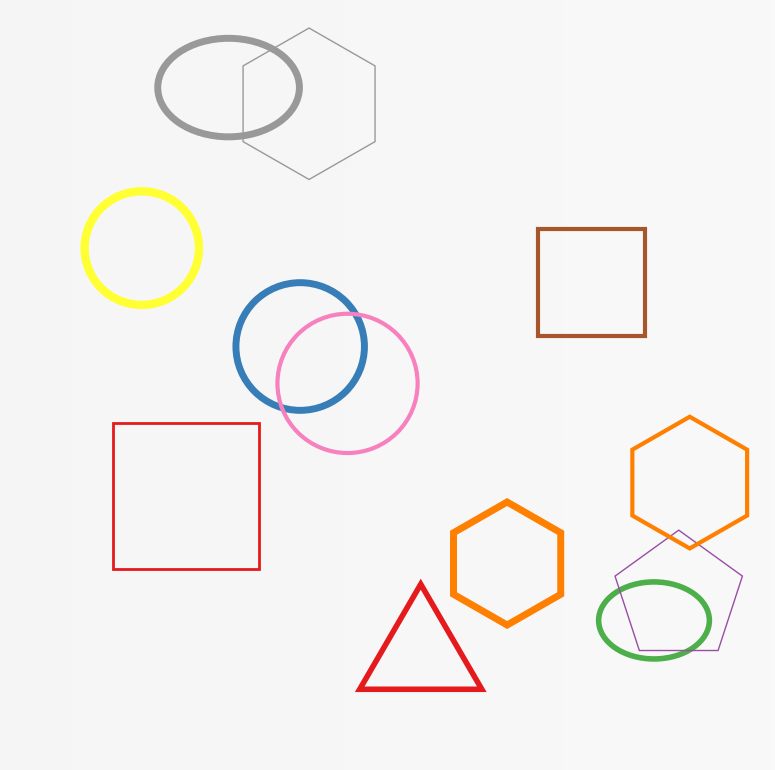[{"shape": "triangle", "thickness": 2, "radius": 0.45, "center": [0.543, 0.15]}, {"shape": "square", "thickness": 1, "radius": 0.47, "center": [0.24, 0.356]}, {"shape": "circle", "thickness": 2.5, "radius": 0.41, "center": [0.387, 0.55]}, {"shape": "oval", "thickness": 2, "radius": 0.36, "center": [0.844, 0.194]}, {"shape": "pentagon", "thickness": 0.5, "radius": 0.43, "center": [0.876, 0.225]}, {"shape": "hexagon", "thickness": 2.5, "radius": 0.4, "center": [0.654, 0.268]}, {"shape": "hexagon", "thickness": 1.5, "radius": 0.43, "center": [0.89, 0.373]}, {"shape": "circle", "thickness": 3, "radius": 0.37, "center": [0.183, 0.678]}, {"shape": "square", "thickness": 1.5, "radius": 0.35, "center": [0.763, 0.633]}, {"shape": "circle", "thickness": 1.5, "radius": 0.45, "center": [0.448, 0.502]}, {"shape": "hexagon", "thickness": 0.5, "radius": 0.49, "center": [0.399, 0.865]}, {"shape": "oval", "thickness": 2.5, "radius": 0.46, "center": [0.295, 0.886]}]